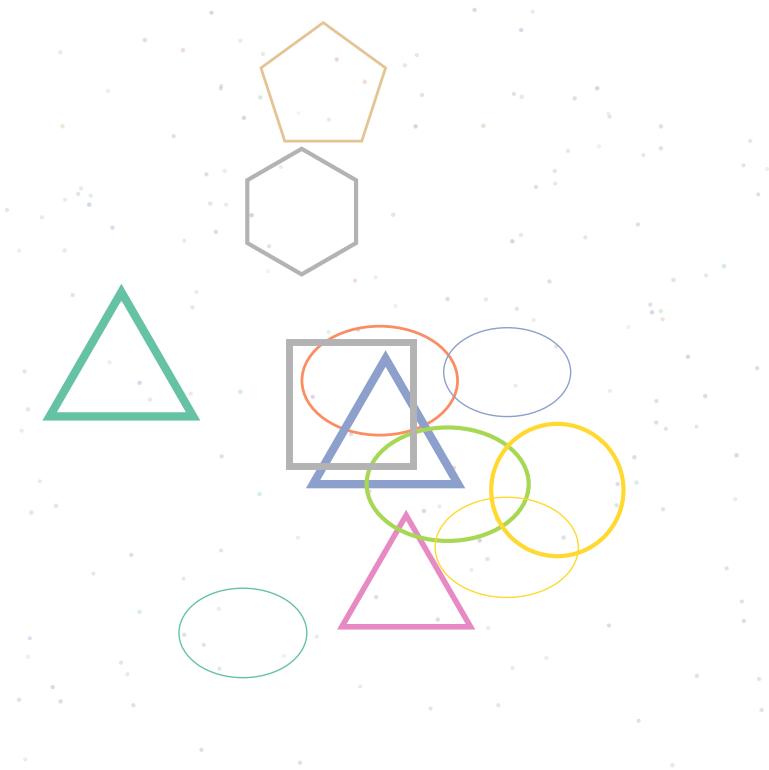[{"shape": "triangle", "thickness": 3, "radius": 0.54, "center": [0.158, 0.513]}, {"shape": "oval", "thickness": 0.5, "radius": 0.42, "center": [0.315, 0.178]}, {"shape": "oval", "thickness": 1, "radius": 0.51, "center": [0.493, 0.506]}, {"shape": "oval", "thickness": 0.5, "radius": 0.41, "center": [0.659, 0.517]}, {"shape": "triangle", "thickness": 3, "radius": 0.54, "center": [0.501, 0.426]}, {"shape": "triangle", "thickness": 2, "radius": 0.48, "center": [0.527, 0.234]}, {"shape": "oval", "thickness": 1.5, "radius": 0.53, "center": [0.581, 0.371]}, {"shape": "oval", "thickness": 0.5, "radius": 0.46, "center": [0.658, 0.289]}, {"shape": "circle", "thickness": 1.5, "radius": 0.43, "center": [0.724, 0.364]}, {"shape": "pentagon", "thickness": 1, "radius": 0.43, "center": [0.42, 0.886]}, {"shape": "hexagon", "thickness": 1.5, "radius": 0.41, "center": [0.392, 0.725]}, {"shape": "square", "thickness": 2.5, "radius": 0.4, "center": [0.456, 0.475]}]